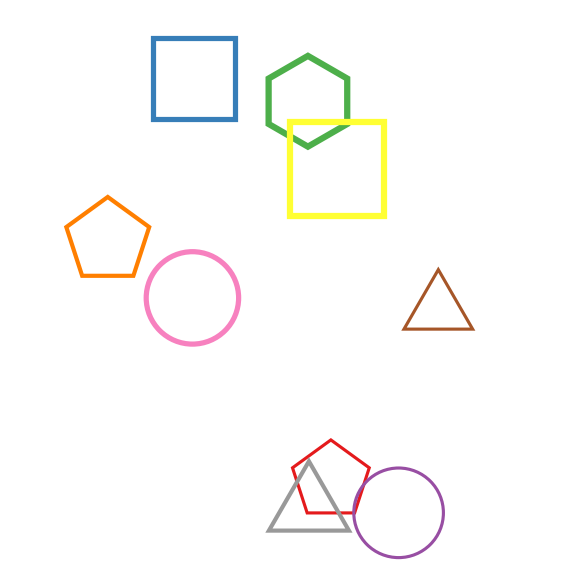[{"shape": "pentagon", "thickness": 1.5, "radius": 0.35, "center": [0.573, 0.167]}, {"shape": "square", "thickness": 2.5, "radius": 0.35, "center": [0.335, 0.863]}, {"shape": "hexagon", "thickness": 3, "radius": 0.39, "center": [0.533, 0.824]}, {"shape": "circle", "thickness": 1.5, "radius": 0.39, "center": [0.69, 0.111]}, {"shape": "pentagon", "thickness": 2, "radius": 0.38, "center": [0.187, 0.583]}, {"shape": "square", "thickness": 3, "radius": 0.41, "center": [0.584, 0.706]}, {"shape": "triangle", "thickness": 1.5, "radius": 0.34, "center": [0.759, 0.464]}, {"shape": "circle", "thickness": 2.5, "radius": 0.4, "center": [0.333, 0.483]}, {"shape": "triangle", "thickness": 2, "radius": 0.4, "center": [0.535, 0.12]}]